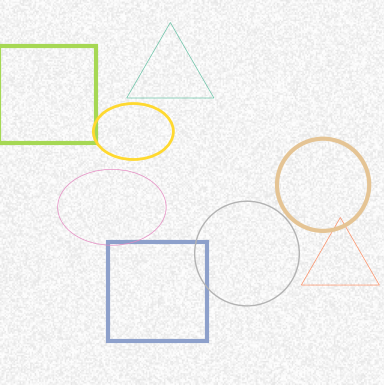[{"shape": "triangle", "thickness": 0.5, "radius": 0.65, "center": [0.442, 0.811]}, {"shape": "triangle", "thickness": 0.5, "radius": 0.58, "center": [0.884, 0.318]}, {"shape": "square", "thickness": 3, "radius": 0.64, "center": [0.409, 0.242]}, {"shape": "oval", "thickness": 0.5, "radius": 0.7, "center": [0.291, 0.462]}, {"shape": "square", "thickness": 3, "radius": 0.63, "center": [0.124, 0.755]}, {"shape": "oval", "thickness": 2, "radius": 0.52, "center": [0.346, 0.658]}, {"shape": "circle", "thickness": 3, "radius": 0.6, "center": [0.839, 0.52]}, {"shape": "circle", "thickness": 1, "radius": 0.68, "center": [0.642, 0.341]}]